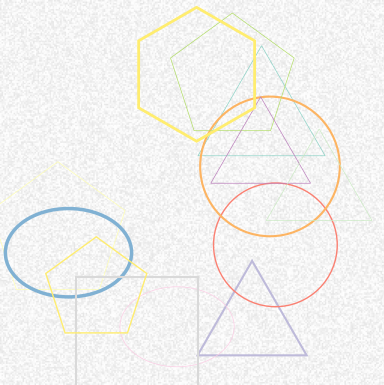[{"shape": "triangle", "thickness": 0.5, "radius": 0.95, "center": [0.679, 0.691]}, {"shape": "pentagon", "thickness": 0.5, "radius": 0.92, "center": [0.15, 0.397]}, {"shape": "triangle", "thickness": 1.5, "radius": 0.82, "center": [0.655, 0.159]}, {"shape": "circle", "thickness": 1, "radius": 0.8, "center": [0.715, 0.364]}, {"shape": "oval", "thickness": 2.5, "radius": 0.82, "center": [0.178, 0.344]}, {"shape": "circle", "thickness": 1.5, "radius": 0.91, "center": [0.701, 0.568]}, {"shape": "pentagon", "thickness": 0.5, "radius": 0.84, "center": [0.603, 0.797]}, {"shape": "oval", "thickness": 0.5, "radius": 0.74, "center": [0.46, 0.151]}, {"shape": "square", "thickness": 1.5, "radius": 0.79, "center": [0.355, 0.123]}, {"shape": "triangle", "thickness": 0.5, "radius": 0.75, "center": [0.677, 0.599]}, {"shape": "triangle", "thickness": 0.5, "radius": 0.79, "center": [0.829, 0.506]}, {"shape": "pentagon", "thickness": 1, "radius": 0.69, "center": [0.25, 0.247]}, {"shape": "hexagon", "thickness": 2, "radius": 0.87, "center": [0.511, 0.807]}]